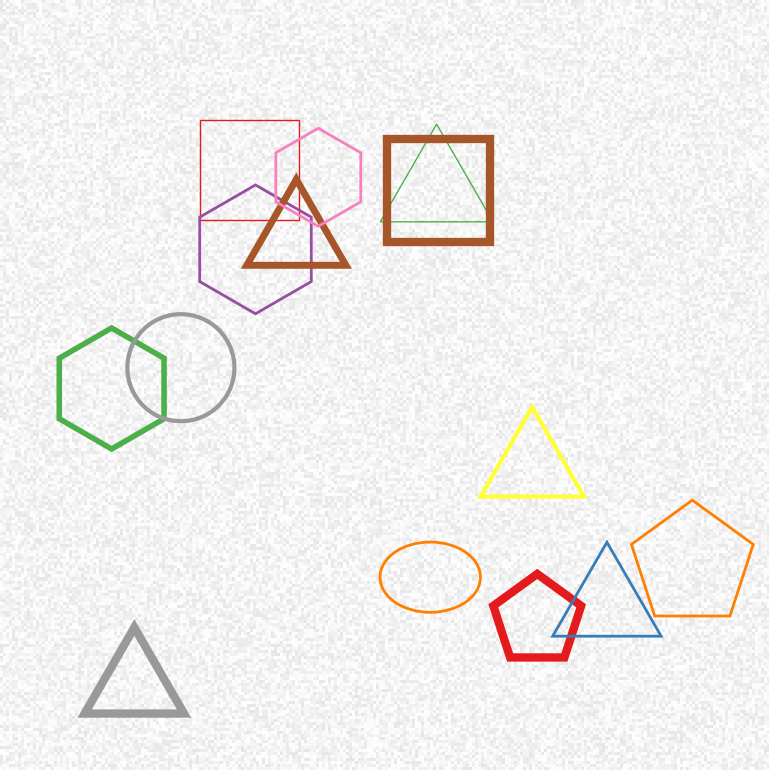[{"shape": "square", "thickness": 0.5, "radius": 0.32, "center": [0.324, 0.779]}, {"shape": "pentagon", "thickness": 3, "radius": 0.3, "center": [0.698, 0.195]}, {"shape": "triangle", "thickness": 1, "radius": 0.41, "center": [0.788, 0.214]}, {"shape": "hexagon", "thickness": 2, "radius": 0.39, "center": [0.145, 0.495]}, {"shape": "triangle", "thickness": 0.5, "radius": 0.42, "center": [0.567, 0.754]}, {"shape": "hexagon", "thickness": 1, "radius": 0.42, "center": [0.332, 0.676]}, {"shape": "oval", "thickness": 1, "radius": 0.33, "center": [0.559, 0.25]}, {"shape": "pentagon", "thickness": 1, "radius": 0.42, "center": [0.899, 0.267]}, {"shape": "triangle", "thickness": 1.5, "radius": 0.39, "center": [0.691, 0.394]}, {"shape": "triangle", "thickness": 2.5, "radius": 0.37, "center": [0.385, 0.693]}, {"shape": "square", "thickness": 3, "radius": 0.33, "center": [0.57, 0.753]}, {"shape": "hexagon", "thickness": 1, "radius": 0.32, "center": [0.413, 0.77]}, {"shape": "triangle", "thickness": 3, "radius": 0.37, "center": [0.174, 0.111]}, {"shape": "circle", "thickness": 1.5, "radius": 0.35, "center": [0.235, 0.522]}]